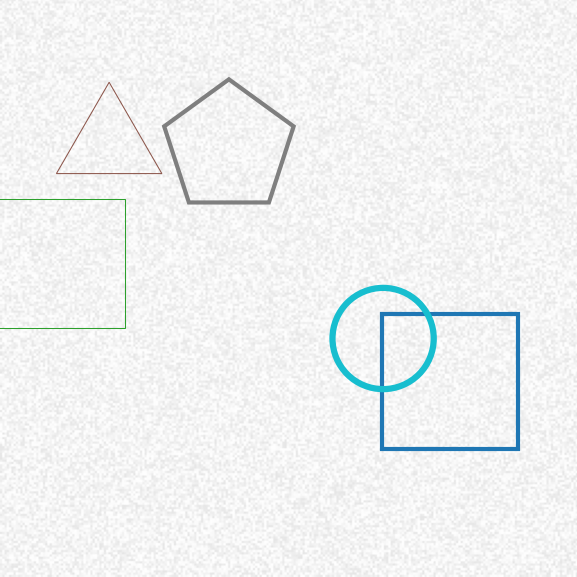[{"shape": "square", "thickness": 2, "radius": 0.59, "center": [0.779, 0.338]}, {"shape": "square", "thickness": 0.5, "radius": 0.56, "center": [0.105, 0.543]}, {"shape": "triangle", "thickness": 0.5, "radius": 0.53, "center": [0.189, 0.751]}, {"shape": "pentagon", "thickness": 2, "radius": 0.59, "center": [0.396, 0.744]}, {"shape": "circle", "thickness": 3, "radius": 0.44, "center": [0.663, 0.413]}]